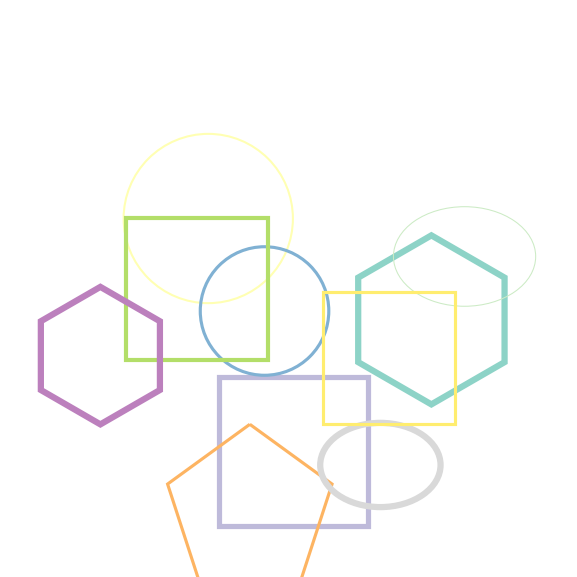[{"shape": "hexagon", "thickness": 3, "radius": 0.73, "center": [0.747, 0.445]}, {"shape": "circle", "thickness": 1, "radius": 0.73, "center": [0.361, 0.621]}, {"shape": "square", "thickness": 2.5, "radius": 0.65, "center": [0.509, 0.217]}, {"shape": "circle", "thickness": 1.5, "radius": 0.56, "center": [0.458, 0.461]}, {"shape": "pentagon", "thickness": 1.5, "radius": 0.75, "center": [0.433, 0.115]}, {"shape": "square", "thickness": 2, "radius": 0.62, "center": [0.341, 0.498]}, {"shape": "oval", "thickness": 3, "radius": 0.52, "center": [0.659, 0.194]}, {"shape": "hexagon", "thickness": 3, "radius": 0.6, "center": [0.174, 0.383]}, {"shape": "oval", "thickness": 0.5, "radius": 0.62, "center": [0.804, 0.555]}, {"shape": "square", "thickness": 1.5, "radius": 0.57, "center": [0.673, 0.379]}]